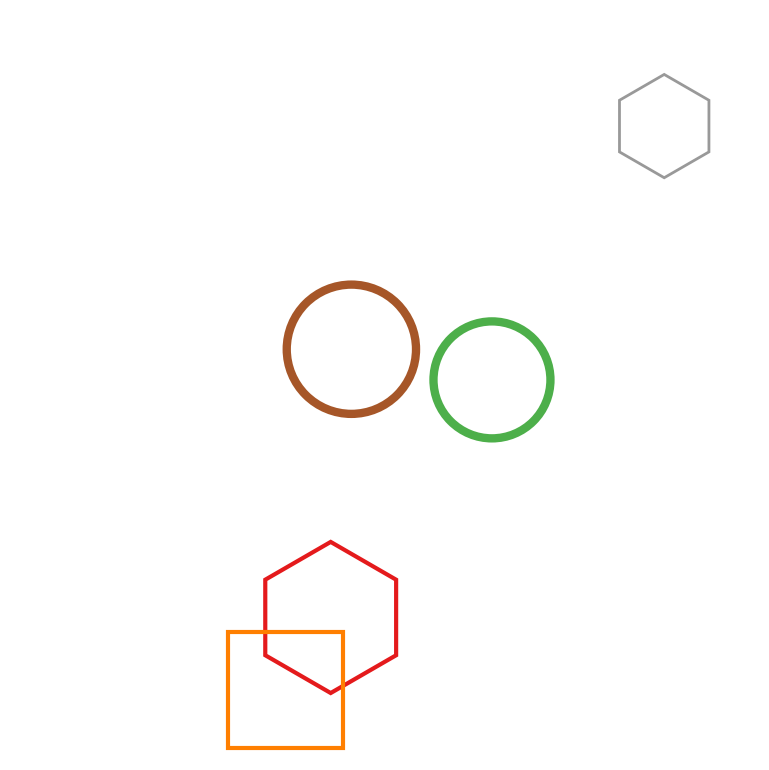[{"shape": "hexagon", "thickness": 1.5, "radius": 0.49, "center": [0.429, 0.198]}, {"shape": "circle", "thickness": 3, "radius": 0.38, "center": [0.639, 0.507]}, {"shape": "square", "thickness": 1.5, "radius": 0.37, "center": [0.371, 0.104]}, {"shape": "circle", "thickness": 3, "radius": 0.42, "center": [0.456, 0.546]}, {"shape": "hexagon", "thickness": 1, "radius": 0.34, "center": [0.863, 0.836]}]